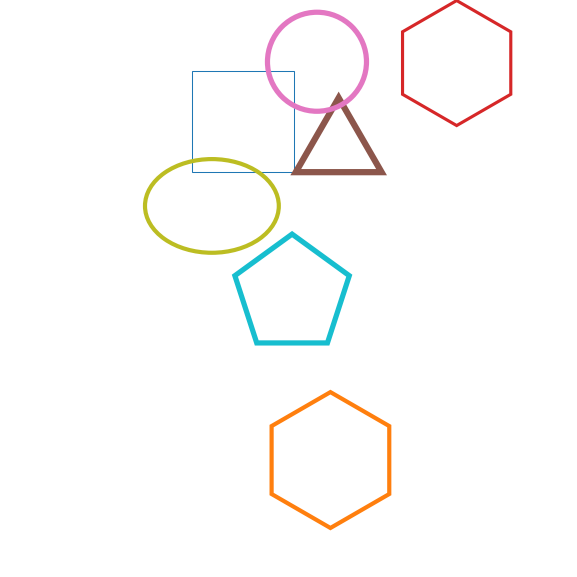[{"shape": "square", "thickness": 0.5, "radius": 0.44, "center": [0.421, 0.789]}, {"shape": "hexagon", "thickness": 2, "radius": 0.59, "center": [0.572, 0.203]}, {"shape": "hexagon", "thickness": 1.5, "radius": 0.54, "center": [0.791, 0.89]}, {"shape": "triangle", "thickness": 3, "radius": 0.43, "center": [0.586, 0.744]}, {"shape": "circle", "thickness": 2.5, "radius": 0.43, "center": [0.549, 0.892]}, {"shape": "oval", "thickness": 2, "radius": 0.58, "center": [0.367, 0.643]}, {"shape": "pentagon", "thickness": 2.5, "radius": 0.52, "center": [0.506, 0.49]}]